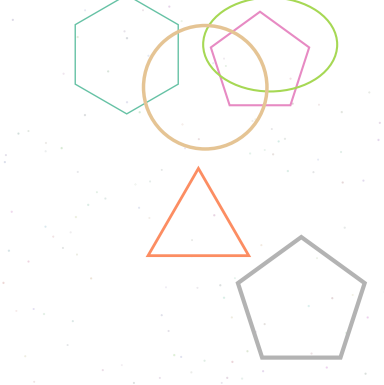[{"shape": "hexagon", "thickness": 1, "radius": 0.77, "center": [0.329, 0.859]}, {"shape": "triangle", "thickness": 2, "radius": 0.76, "center": [0.515, 0.411]}, {"shape": "pentagon", "thickness": 1.5, "radius": 0.67, "center": [0.675, 0.835]}, {"shape": "oval", "thickness": 1.5, "radius": 0.87, "center": [0.702, 0.884]}, {"shape": "circle", "thickness": 2.5, "radius": 0.8, "center": [0.533, 0.773]}, {"shape": "pentagon", "thickness": 3, "radius": 0.87, "center": [0.783, 0.211]}]